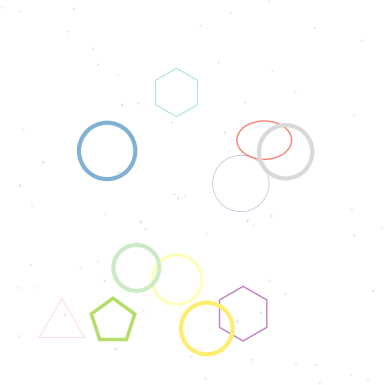[{"shape": "hexagon", "thickness": 0.5, "radius": 0.32, "center": [0.459, 0.76]}, {"shape": "circle", "thickness": 2, "radius": 0.32, "center": [0.46, 0.274]}, {"shape": "circle", "thickness": 0.5, "radius": 0.37, "center": [0.625, 0.523]}, {"shape": "oval", "thickness": 1, "radius": 0.36, "center": [0.686, 0.636]}, {"shape": "circle", "thickness": 3, "radius": 0.37, "center": [0.278, 0.608]}, {"shape": "pentagon", "thickness": 2.5, "radius": 0.3, "center": [0.294, 0.166]}, {"shape": "triangle", "thickness": 0.5, "radius": 0.34, "center": [0.161, 0.157]}, {"shape": "circle", "thickness": 3, "radius": 0.35, "center": [0.742, 0.606]}, {"shape": "hexagon", "thickness": 1, "radius": 0.35, "center": [0.632, 0.185]}, {"shape": "circle", "thickness": 3, "radius": 0.3, "center": [0.354, 0.304]}, {"shape": "circle", "thickness": 3, "radius": 0.34, "center": [0.537, 0.147]}]